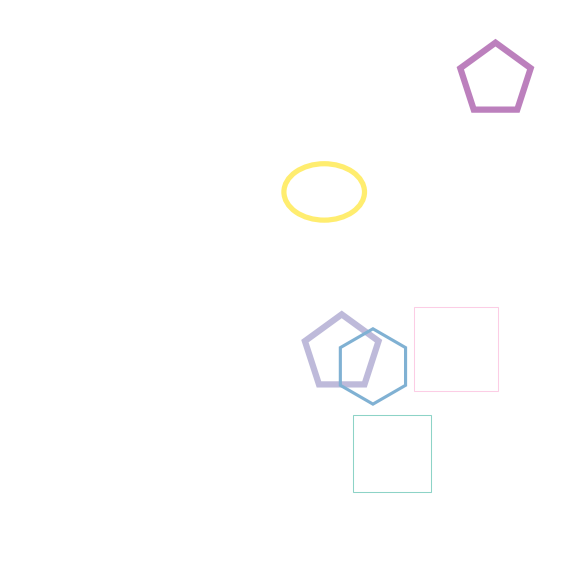[{"shape": "square", "thickness": 0.5, "radius": 0.34, "center": [0.678, 0.214]}, {"shape": "pentagon", "thickness": 3, "radius": 0.34, "center": [0.592, 0.388]}, {"shape": "hexagon", "thickness": 1.5, "radius": 0.33, "center": [0.646, 0.365]}, {"shape": "square", "thickness": 0.5, "radius": 0.36, "center": [0.79, 0.395]}, {"shape": "pentagon", "thickness": 3, "radius": 0.32, "center": [0.858, 0.861]}, {"shape": "oval", "thickness": 2.5, "radius": 0.35, "center": [0.561, 0.667]}]